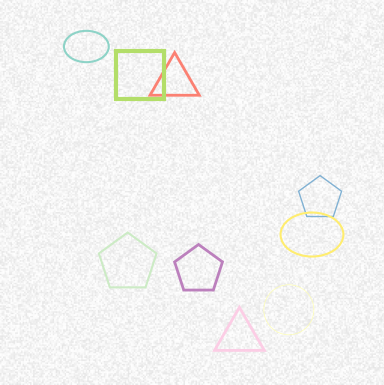[{"shape": "oval", "thickness": 1.5, "radius": 0.29, "center": [0.224, 0.879]}, {"shape": "circle", "thickness": 0.5, "radius": 0.32, "center": [0.75, 0.195]}, {"shape": "triangle", "thickness": 2, "radius": 0.37, "center": [0.454, 0.79]}, {"shape": "pentagon", "thickness": 1, "radius": 0.29, "center": [0.831, 0.485]}, {"shape": "square", "thickness": 3, "radius": 0.31, "center": [0.364, 0.806]}, {"shape": "triangle", "thickness": 2, "radius": 0.37, "center": [0.622, 0.127]}, {"shape": "pentagon", "thickness": 2, "radius": 0.33, "center": [0.516, 0.3]}, {"shape": "pentagon", "thickness": 1.5, "radius": 0.39, "center": [0.332, 0.317]}, {"shape": "oval", "thickness": 1.5, "radius": 0.41, "center": [0.81, 0.391]}]